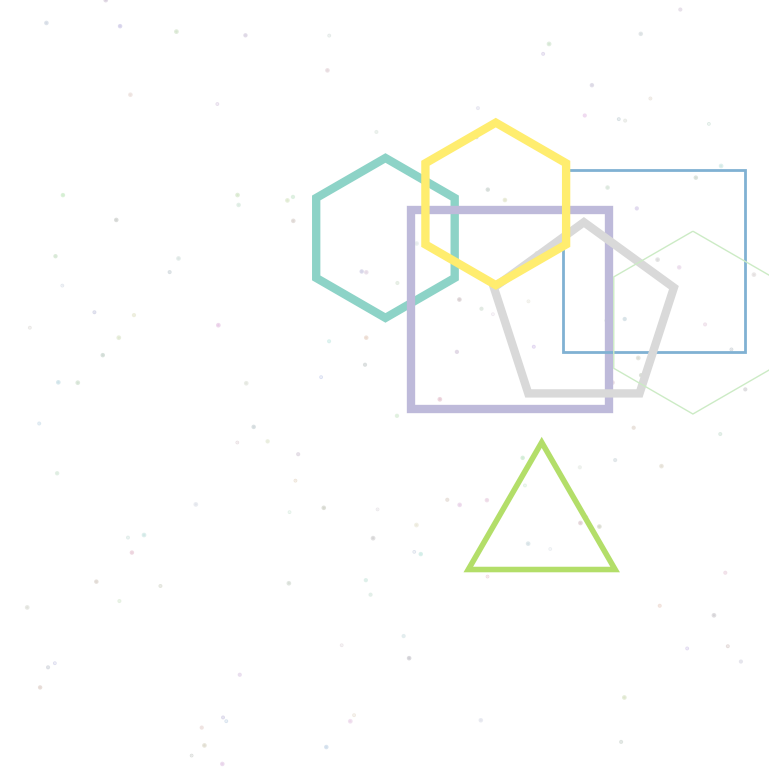[{"shape": "hexagon", "thickness": 3, "radius": 0.52, "center": [0.501, 0.691]}, {"shape": "square", "thickness": 3, "radius": 0.65, "center": [0.662, 0.598]}, {"shape": "square", "thickness": 1, "radius": 0.59, "center": [0.849, 0.661]}, {"shape": "triangle", "thickness": 2, "radius": 0.55, "center": [0.704, 0.315]}, {"shape": "pentagon", "thickness": 3, "radius": 0.61, "center": [0.758, 0.589]}, {"shape": "hexagon", "thickness": 0.5, "radius": 0.59, "center": [0.9, 0.581]}, {"shape": "hexagon", "thickness": 3, "radius": 0.53, "center": [0.644, 0.735]}]